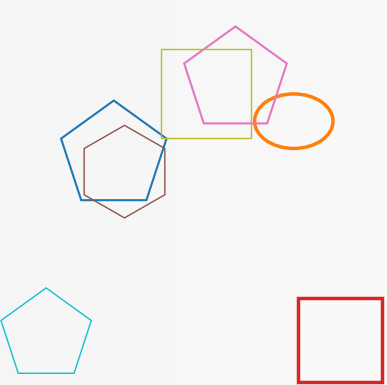[{"shape": "pentagon", "thickness": 1.5, "radius": 0.72, "center": [0.294, 0.596]}, {"shape": "oval", "thickness": 2.5, "radius": 0.51, "center": [0.758, 0.685]}, {"shape": "square", "thickness": 2.5, "radius": 0.55, "center": [0.877, 0.117]}, {"shape": "hexagon", "thickness": 1, "radius": 0.6, "center": [0.321, 0.554]}, {"shape": "pentagon", "thickness": 1.5, "radius": 0.7, "center": [0.608, 0.792]}, {"shape": "square", "thickness": 1, "radius": 0.58, "center": [0.532, 0.756]}, {"shape": "pentagon", "thickness": 1, "radius": 0.61, "center": [0.119, 0.13]}]